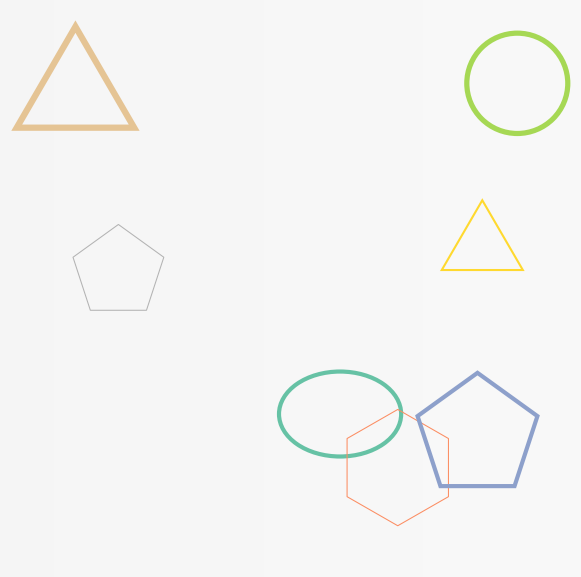[{"shape": "oval", "thickness": 2, "radius": 0.53, "center": [0.585, 0.282]}, {"shape": "hexagon", "thickness": 0.5, "radius": 0.5, "center": [0.684, 0.189]}, {"shape": "pentagon", "thickness": 2, "radius": 0.54, "center": [0.821, 0.245]}, {"shape": "circle", "thickness": 2.5, "radius": 0.43, "center": [0.89, 0.855]}, {"shape": "triangle", "thickness": 1, "radius": 0.4, "center": [0.83, 0.572]}, {"shape": "triangle", "thickness": 3, "radius": 0.58, "center": [0.13, 0.836]}, {"shape": "pentagon", "thickness": 0.5, "radius": 0.41, "center": [0.204, 0.528]}]